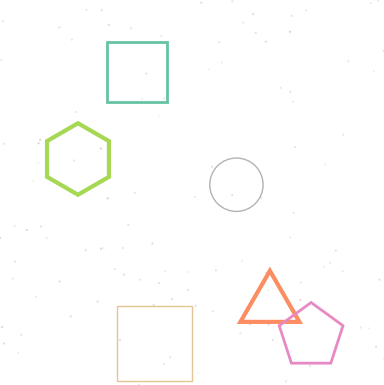[{"shape": "square", "thickness": 2, "radius": 0.39, "center": [0.356, 0.813]}, {"shape": "triangle", "thickness": 3, "radius": 0.44, "center": [0.701, 0.208]}, {"shape": "pentagon", "thickness": 2, "radius": 0.44, "center": [0.808, 0.127]}, {"shape": "hexagon", "thickness": 3, "radius": 0.46, "center": [0.203, 0.587]}, {"shape": "square", "thickness": 1, "radius": 0.49, "center": [0.4, 0.109]}, {"shape": "circle", "thickness": 1, "radius": 0.35, "center": [0.614, 0.52]}]